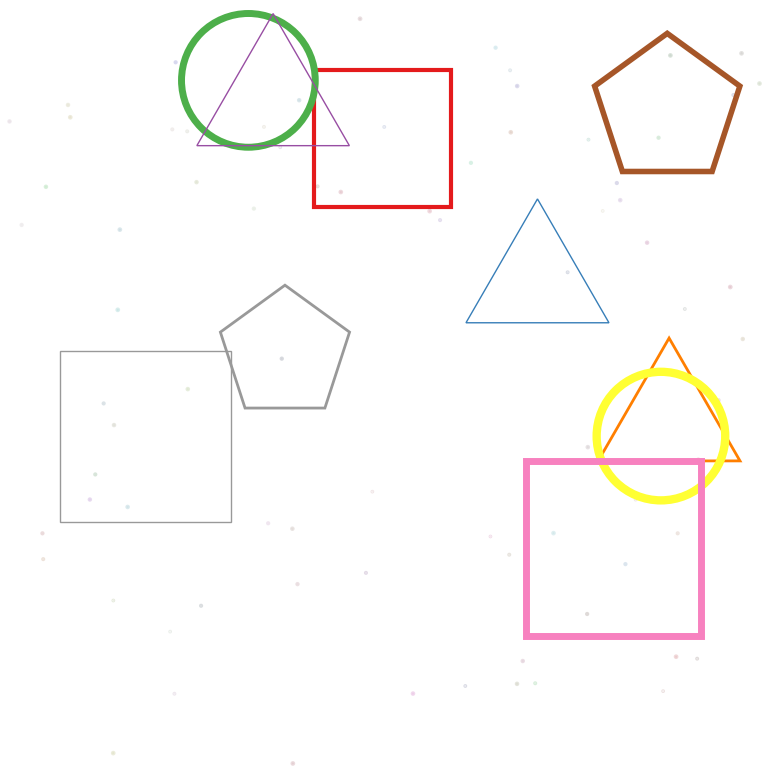[{"shape": "square", "thickness": 1.5, "radius": 0.45, "center": [0.497, 0.82]}, {"shape": "triangle", "thickness": 0.5, "radius": 0.54, "center": [0.698, 0.634]}, {"shape": "circle", "thickness": 2.5, "radius": 0.43, "center": [0.323, 0.896]}, {"shape": "triangle", "thickness": 0.5, "radius": 0.57, "center": [0.355, 0.868]}, {"shape": "triangle", "thickness": 1, "radius": 0.53, "center": [0.869, 0.455]}, {"shape": "circle", "thickness": 3, "radius": 0.42, "center": [0.858, 0.434]}, {"shape": "pentagon", "thickness": 2, "radius": 0.5, "center": [0.867, 0.857]}, {"shape": "square", "thickness": 2.5, "radius": 0.57, "center": [0.797, 0.287]}, {"shape": "pentagon", "thickness": 1, "radius": 0.44, "center": [0.37, 0.541]}, {"shape": "square", "thickness": 0.5, "radius": 0.55, "center": [0.189, 0.433]}]